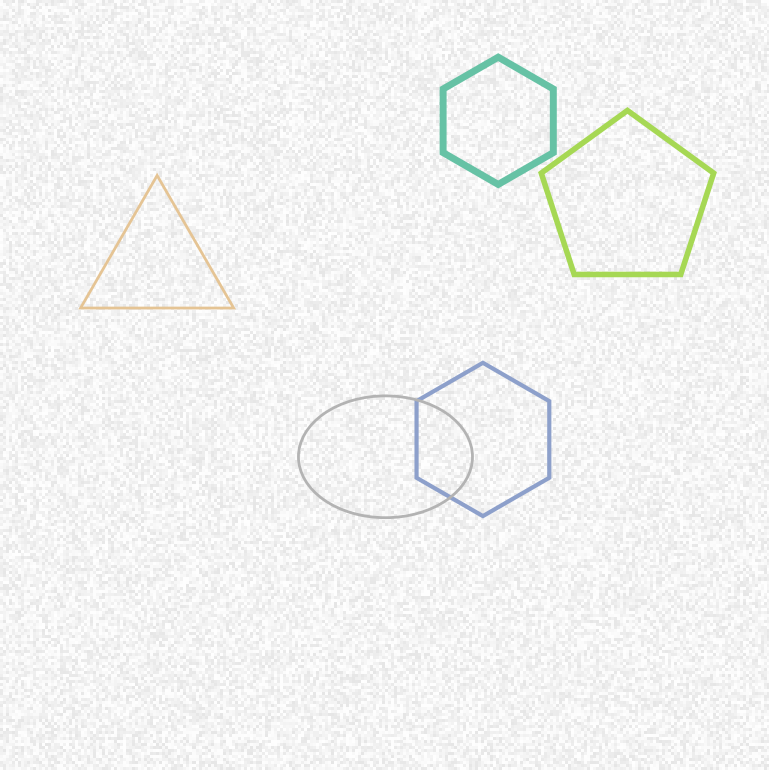[{"shape": "hexagon", "thickness": 2.5, "radius": 0.41, "center": [0.647, 0.843]}, {"shape": "hexagon", "thickness": 1.5, "radius": 0.5, "center": [0.627, 0.429]}, {"shape": "pentagon", "thickness": 2, "radius": 0.59, "center": [0.815, 0.739]}, {"shape": "triangle", "thickness": 1, "radius": 0.57, "center": [0.204, 0.657]}, {"shape": "oval", "thickness": 1, "radius": 0.57, "center": [0.501, 0.407]}]